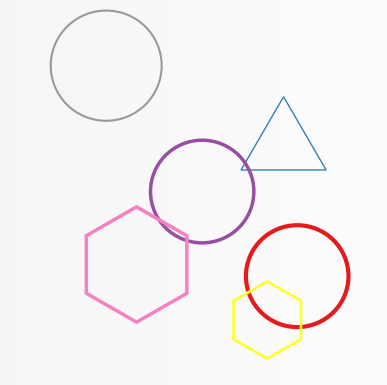[{"shape": "circle", "thickness": 3, "radius": 0.66, "center": [0.767, 0.283]}, {"shape": "triangle", "thickness": 1, "radius": 0.63, "center": [0.732, 0.622]}, {"shape": "circle", "thickness": 2.5, "radius": 0.67, "center": [0.522, 0.502]}, {"shape": "hexagon", "thickness": 2, "radius": 0.5, "center": [0.69, 0.169]}, {"shape": "hexagon", "thickness": 2.5, "radius": 0.75, "center": [0.352, 0.313]}, {"shape": "circle", "thickness": 1.5, "radius": 0.72, "center": [0.274, 0.829]}]